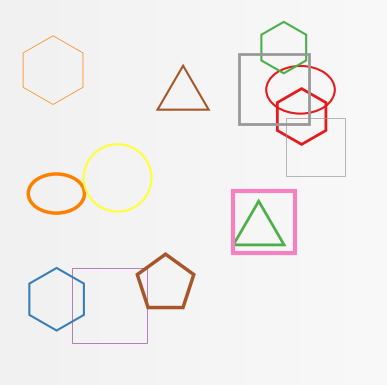[{"shape": "oval", "thickness": 1.5, "radius": 0.44, "center": [0.776, 0.767]}, {"shape": "hexagon", "thickness": 2, "radius": 0.36, "center": [0.778, 0.697]}, {"shape": "hexagon", "thickness": 1.5, "radius": 0.41, "center": [0.146, 0.223]}, {"shape": "triangle", "thickness": 2, "radius": 0.38, "center": [0.668, 0.402]}, {"shape": "hexagon", "thickness": 1.5, "radius": 0.33, "center": [0.732, 0.876]}, {"shape": "square", "thickness": 0.5, "radius": 0.49, "center": [0.282, 0.205]}, {"shape": "hexagon", "thickness": 0.5, "radius": 0.45, "center": [0.137, 0.818]}, {"shape": "oval", "thickness": 2.5, "radius": 0.36, "center": [0.145, 0.497]}, {"shape": "circle", "thickness": 1.5, "radius": 0.44, "center": [0.303, 0.538]}, {"shape": "pentagon", "thickness": 2.5, "radius": 0.38, "center": [0.427, 0.263]}, {"shape": "triangle", "thickness": 1.5, "radius": 0.38, "center": [0.473, 0.753]}, {"shape": "square", "thickness": 3, "radius": 0.4, "center": [0.68, 0.423]}, {"shape": "square", "thickness": 0.5, "radius": 0.38, "center": [0.814, 0.619]}, {"shape": "square", "thickness": 2, "radius": 0.45, "center": [0.708, 0.769]}]